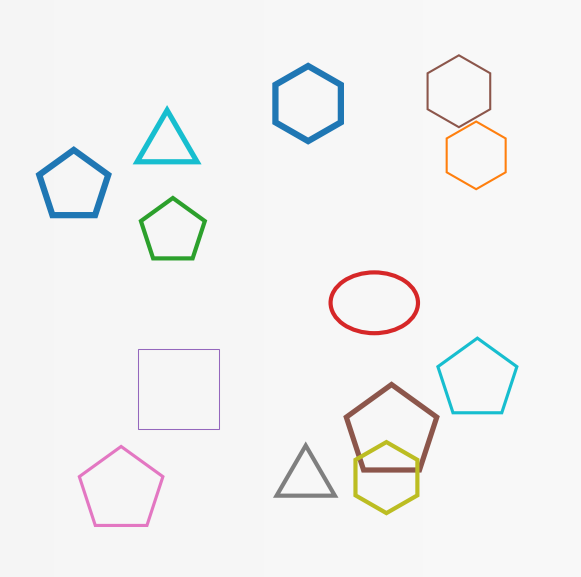[{"shape": "hexagon", "thickness": 3, "radius": 0.33, "center": [0.53, 0.82]}, {"shape": "pentagon", "thickness": 3, "radius": 0.31, "center": [0.127, 0.677]}, {"shape": "hexagon", "thickness": 1, "radius": 0.29, "center": [0.819, 0.73]}, {"shape": "pentagon", "thickness": 2, "radius": 0.29, "center": [0.297, 0.598]}, {"shape": "oval", "thickness": 2, "radius": 0.38, "center": [0.644, 0.475]}, {"shape": "square", "thickness": 0.5, "radius": 0.35, "center": [0.307, 0.325]}, {"shape": "hexagon", "thickness": 1, "radius": 0.31, "center": [0.79, 0.841]}, {"shape": "pentagon", "thickness": 2.5, "radius": 0.41, "center": [0.674, 0.251]}, {"shape": "pentagon", "thickness": 1.5, "radius": 0.38, "center": [0.208, 0.15]}, {"shape": "triangle", "thickness": 2, "radius": 0.29, "center": [0.526, 0.17]}, {"shape": "hexagon", "thickness": 2, "radius": 0.31, "center": [0.665, 0.172]}, {"shape": "pentagon", "thickness": 1.5, "radius": 0.36, "center": [0.821, 0.342]}, {"shape": "triangle", "thickness": 2.5, "radius": 0.3, "center": [0.287, 0.749]}]